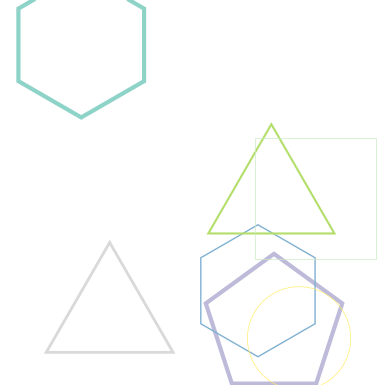[{"shape": "hexagon", "thickness": 3, "radius": 0.94, "center": [0.211, 0.883]}, {"shape": "pentagon", "thickness": 3, "radius": 0.93, "center": [0.712, 0.154]}, {"shape": "hexagon", "thickness": 1, "radius": 0.86, "center": [0.67, 0.245]}, {"shape": "triangle", "thickness": 1.5, "radius": 0.95, "center": [0.705, 0.488]}, {"shape": "triangle", "thickness": 2, "radius": 0.95, "center": [0.285, 0.18]}, {"shape": "square", "thickness": 0.5, "radius": 0.79, "center": [0.82, 0.485]}, {"shape": "circle", "thickness": 0.5, "radius": 0.67, "center": [0.777, 0.121]}]